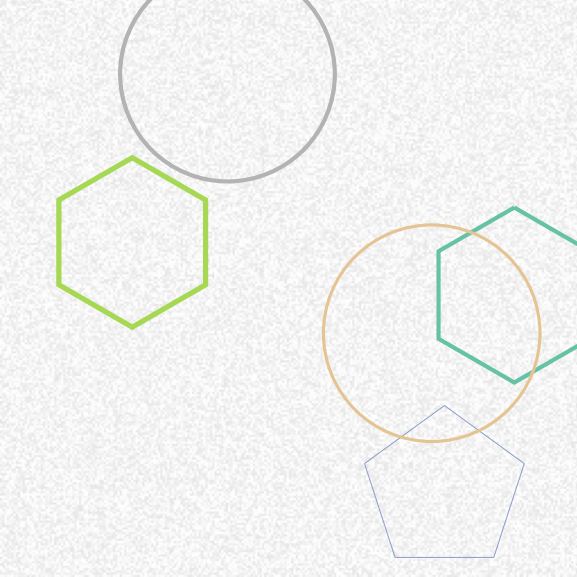[{"shape": "hexagon", "thickness": 2, "radius": 0.76, "center": [0.891, 0.488]}, {"shape": "pentagon", "thickness": 0.5, "radius": 0.73, "center": [0.77, 0.152]}, {"shape": "hexagon", "thickness": 2.5, "radius": 0.73, "center": [0.229, 0.579]}, {"shape": "circle", "thickness": 1.5, "radius": 0.94, "center": [0.748, 0.422]}, {"shape": "circle", "thickness": 2, "radius": 0.93, "center": [0.394, 0.871]}]